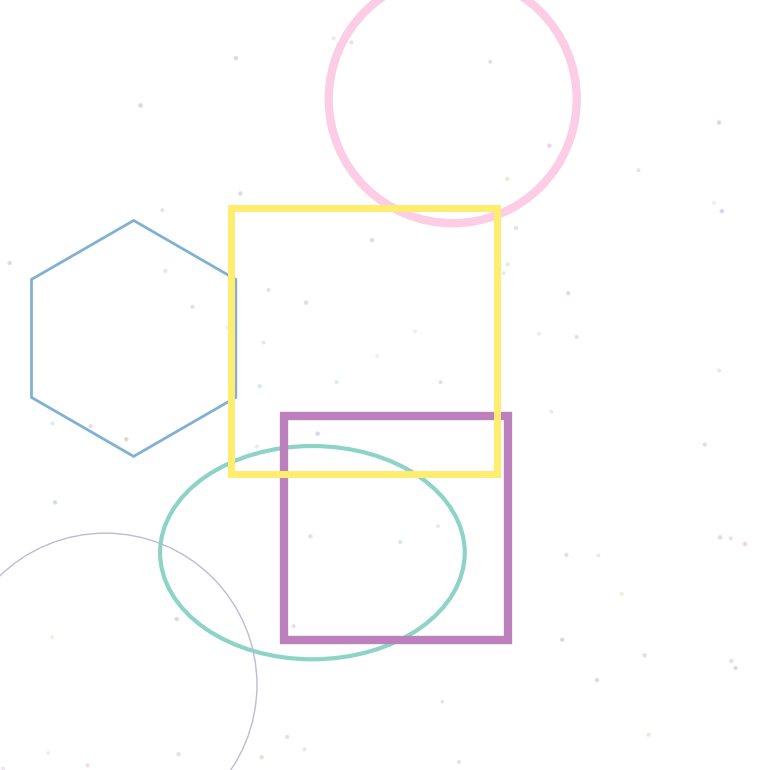[{"shape": "oval", "thickness": 1.5, "radius": 0.99, "center": [0.406, 0.282]}, {"shape": "circle", "thickness": 0.5, "radius": 0.98, "center": [0.137, 0.111]}, {"shape": "hexagon", "thickness": 1, "radius": 0.77, "center": [0.174, 0.56]}, {"shape": "circle", "thickness": 3, "radius": 0.81, "center": [0.588, 0.871]}, {"shape": "square", "thickness": 3, "radius": 0.73, "center": [0.514, 0.314]}, {"shape": "square", "thickness": 2.5, "radius": 0.87, "center": [0.473, 0.557]}]